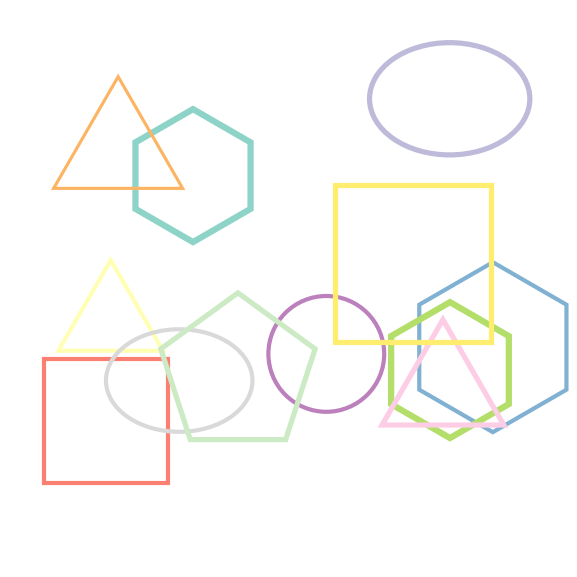[{"shape": "hexagon", "thickness": 3, "radius": 0.58, "center": [0.334, 0.695]}, {"shape": "triangle", "thickness": 2, "radius": 0.52, "center": [0.192, 0.444]}, {"shape": "oval", "thickness": 2.5, "radius": 0.69, "center": [0.779, 0.828]}, {"shape": "square", "thickness": 2, "radius": 0.54, "center": [0.184, 0.27]}, {"shape": "hexagon", "thickness": 2, "radius": 0.74, "center": [0.853, 0.398]}, {"shape": "triangle", "thickness": 1.5, "radius": 0.64, "center": [0.205, 0.737]}, {"shape": "hexagon", "thickness": 3, "radius": 0.59, "center": [0.779, 0.358]}, {"shape": "triangle", "thickness": 2.5, "radius": 0.61, "center": [0.767, 0.324]}, {"shape": "oval", "thickness": 2, "radius": 0.63, "center": [0.31, 0.34]}, {"shape": "circle", "thickness": 2, "radius": 0.5, "center": [0.565, 0.386]}, {"shape": "pentagon", "thickness": 2.5, "radius": 0.7, "center": [0.412, 0.352]}, {"shape": "square", "thickness": 2.5, "radius": 0.68, "center": [0.715, 0.543]}]